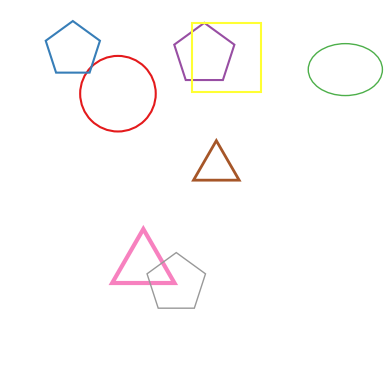[{"shape": "circle", "thickness": 1.5, "radius": 0.49, "center": [0.306, 0.757]}, {"shape": "pentagon", "thickness": 1.5, "radius": 0.37, "center": [0.189, 0.871]}, {"shape": "oval", "thickness": 1, "radius": 0.48, "center": [0.897, 0.819]}, {"shape": "pentagon", "thickness": 1.5, "radius": 0.41, "center": [0.531, 0.859]}, {"shape": "square", "thickness": 1.5, "radius": 0.45, "center": [0.588, 0.85]}, {"shape": "triangle", "thickness": 2, "radius": 0.34, "center": [0.562, 0.566]}, {"shape": "triangle", "thickness": 3, "radius": 0.47, "center": [0.372, 0.312]}, {"shape": "pentagon", "thickness": 1, "radius": 0.4, "center": [0.458, 0.264]}]